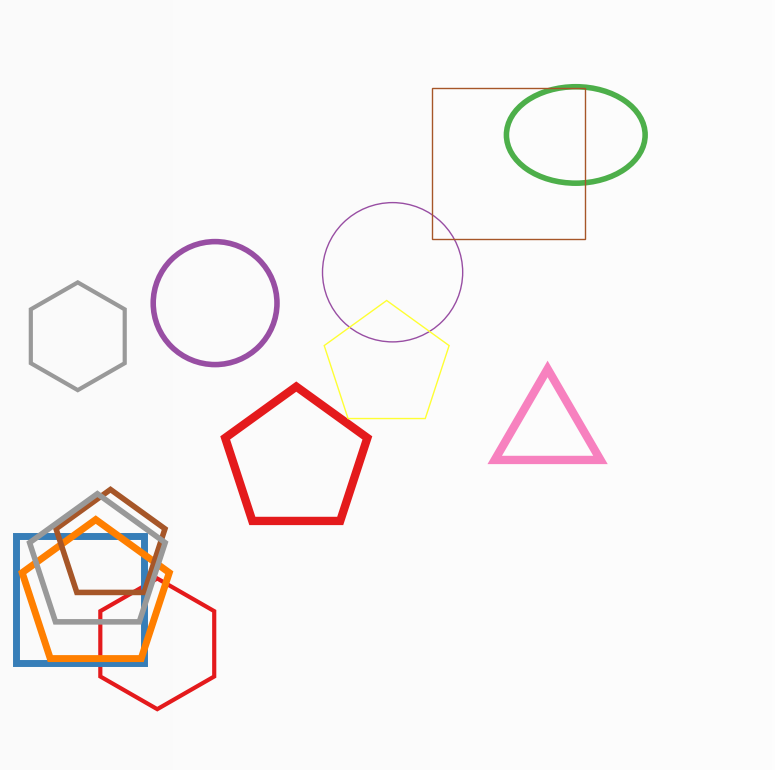[{"shape": "pentagon", "thickness": 3, "radius": 0.48, "center": [0.382, 0.401]}, {"shape": "hexagon", "thickness": 1.5, "radius": 0.42, "center": [0.203, 0.164]}, {"shape": "square", "thickness": 2.5, "radius": 0.41, "center": [0.103, 0.221]}, {"shape": "oval", "thickness": 2, "radius": 0.45, "center": [0.743, 0.825]}, {"shape": "circle", "thickness": 0.5, "radius": 0.45, "center": [0.507, 0.646]}, {"shape": "circle", "thickness": 2, "radius": 0.4, "center": [0.278, 0.606]}, {"shape": "pentagon", "thickness": 2.5, "radius": 0.5, "center": [0.124, 0.225]}, {"shape": "pentagon", "thickness": 0.5, "radius": 0.42, "center": [0.499, 0.525]}, {"shape": "pentagon", "thickness": 2, "radius": 0.37, "center": [0.143, 0.29]}, {"shape": "square", "thickness": 0.5, "radius": 0.49, "center": [0.656, 0.788]}, {"shape": "triangle", "thickness": 3, "radius": 0.39, "center": [0.707, 0.442]}, {"shape": "hexagon", "thickness": 1.5, "radius": 0.35, "center": [0.1, 0.563]}, {"shape": "pentagon", "thickness": 2, "radius": 0.46, "center": [0.126, 0.267]}]